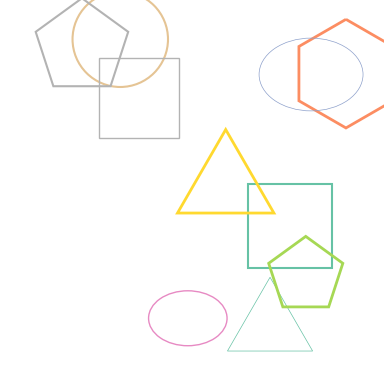[{"shape": "triangle", "thickness": 0.5, "radius": 0.64, "center": [0.701, 0.152]}, {"shape": "square", "thickness": 1.5, "radius": 0.55, "center": [0.752, 0.414]}, {"shape": "hexagon", "thickness": 2, "radius": 0.71, "center": [0.899, 0.809]}, {"shape": "oval", "thickness": 0.5, "radius": 0.68, "center": [0.808, 0.807]}, {"shape": "oval", "thickness": 1, "radius": 0.51, "center": [0.488, 0.173]}, {"shape": "pentagon", "thickness": 2, "radius": 0.51, "center": [0.794, 0.285]}, {"shape": "triangle", "thickness": 2, "radius": 0.72, "center": [0.586, 0.519]}, {"shape": "circle", "thickness": 1.5, "radius": 0.62, "center": [0.312, 0.898]}, {"shape": "square", "thickness": 1, "radius": 0.52, "center": [0.362, 0.745]}, {"shape": "pentagon", "thickness": 1.5, "radius": 0.63, "center": [0.213, 0.878]}]